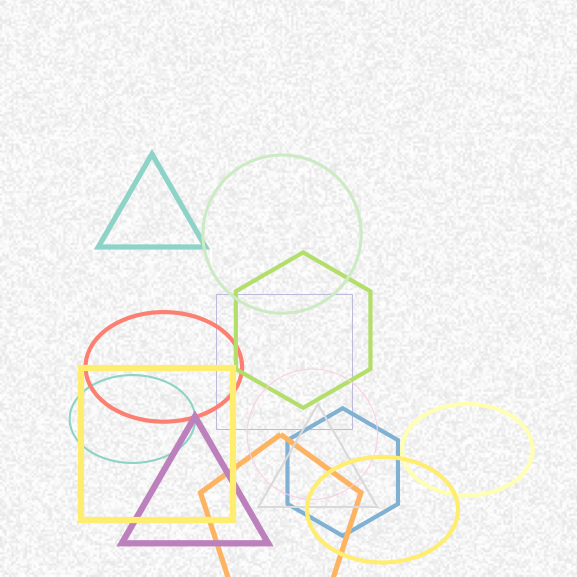[{"shape": "oval", "thickness": 1, "radius": 0.54, "center": [0.229, 0.274]}, {"shape": "triangle", "thickness": 2.5, "radius": 0.54, "center": [0.263, 0.625]}, {"shape": "oval", "thickness": 2, "radius": 0.57, "center": [0.809, 0.22]}, {"shape": "square", "thickness": 0.5, "radius": 0.59, "center": [0.492, 0.374]}, {"shape": "oval", "thickness": 2, "radius": 0.68, "center": [0.284, 0.364]}, {"shape": "hexagon", "thickness": 2, "radius": 0.55, "center": [0.593, 0.182]}, {"shape": "pentagon", "thickness": 2.5, "radius": 0.73, "center": [0.486, 0.101]}, {"shape": "hexagon", "thickness": 2, "radius": 0.67, "center": [0.525, 0.427]}, {"shape": "circle", "thickness": 0.5, "radius": 0.56, "center": [0.541, 0.247]}, {"shape": "triangle", "thickness": 1, "radius": 0.59, "center": [0.55, 0.181]}, {"shape": "triangle", "thickness": 3, "radius": 0.73, "center": [0.338, 0.132]}, {"shape": "circle", "thickness": 1.5, "radius": 0.69, "center": [0.488, 0.594]}, {"shape": "square", "thickness": 3, "radius": 0.66, "center": [0.272, 0.231]}, {"shape": "oval", "thickness": 2, "radius": 0.65, "center": [0.662, 0.117]}]